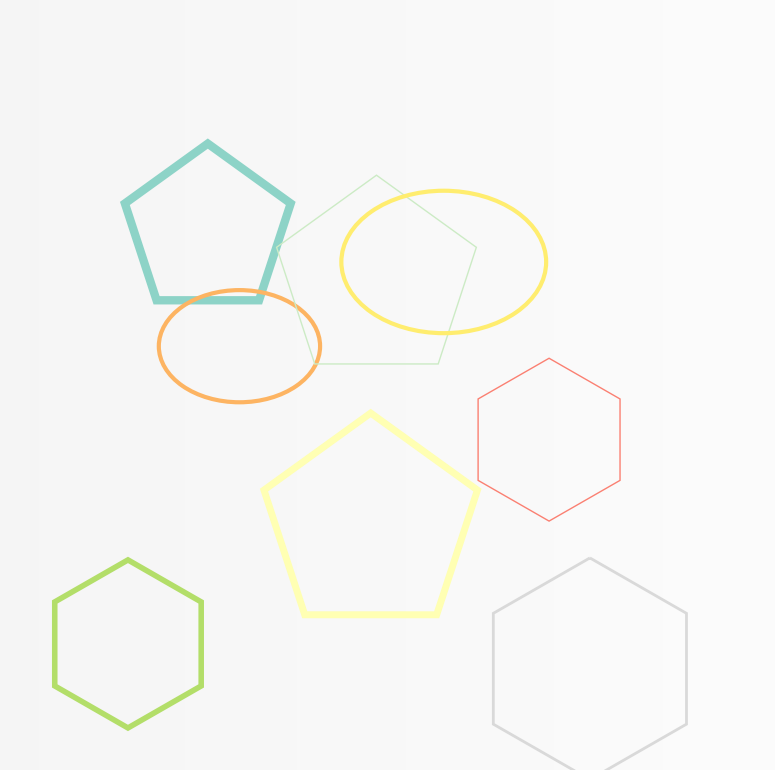[{"shape": "pentagon", "thickness": 3, "radius": 0.56, "center": [0.268, 0.701]}, {"shape": "pentagon", "thickness": 2.5, "radius": 0.72, "center": [0.478, 0.319]}, {"shape": "hexagon", "thickness": 0.5, "radius": 0.53, "center": [0.708, 0.429]}, {"shape": "oval", "thickness": 1.5, "radius": 0.52, "center": [0.309, 0.55]}, {"shape": "hexagon", "thickness": 2, "radius": 0.55, "center": [0.165, 0.164]}, {"shape": "hexagon", "thickness": 1, "radius": 0.72, "center": [0.761, 0.132]}, {"shape": "pentagon", "thickness": 0.5, "radius": 0.68, "center": [0.486, 0.637]}, {"shape": "oval", "thickness": 1.5, "radius": 0.66, "center": [0.573, 0.66]}]